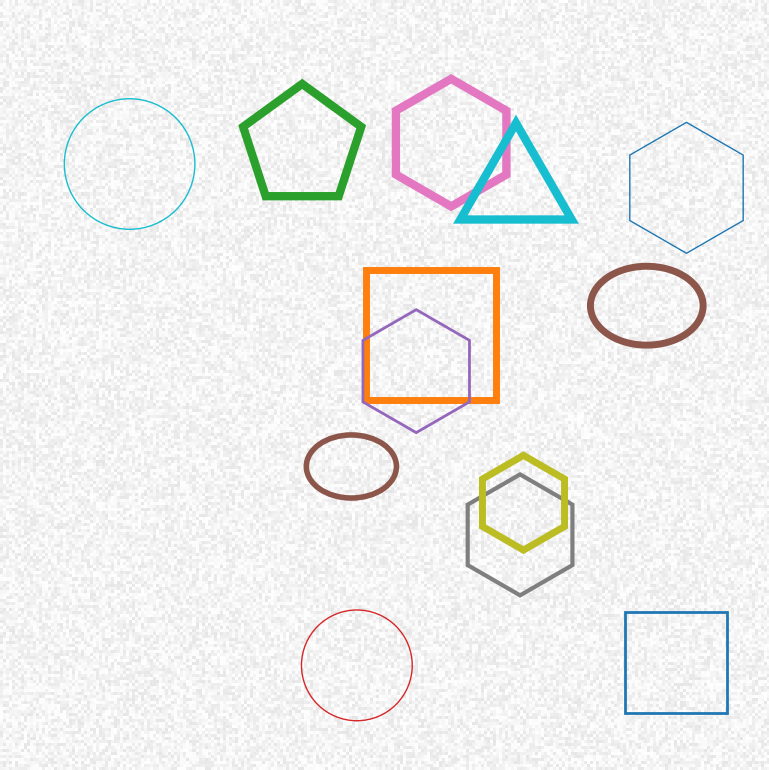[{"shape": "square", "thickness": 1, "radius": 0.33, "center": [0.878, 0.14]}, {"shape": "hexagon", "thickness": 0.5, "radius": 0.43, "center": [0.892, 0.756]}, {"shape": "square", "thickness": 2.5, "radius": 0.42, "center": [0.559, 0.565]}, {"shape": "pentagon", "thickness": 3, "radius": 0.4, "center": [0.392, 0.81]}, {"shape": "circle", "thickness": 0.5, "radius": 0.36, "center": [0.463, 0.136]}, {"shape": "hexagon", "thickness": 1, "radius": 0.4, "center": [0.541, 0.518]}, {"shape": "oval", "thickness": 2.5, "radius": 0.37, "center": [0.84, 0.603]}, {"shape": "oval", "thickness": 2, "radius": 0.29, "center": [0.456, 0.394]}, {"shape": "hexagon", "thickness": 3, "radius": 0.41, "center": [0.586, 0.815]}, {"shape": "hexagon", "thickness": 1.5, "radius": 0.39, "center": [0.675, 0.305]}, {"shape": "hexagon", "thickness": 2.5, "radius": 0.31, "center": [0.68, 0.347]}, {"shape": "circle", "thickness": 0.5, "radius": 0.42, "center": [0.168, 0.787]}, {"shape": "triangle", "thickness": 3, "radius": 0.42, "center": [0.67, 0.757]}]